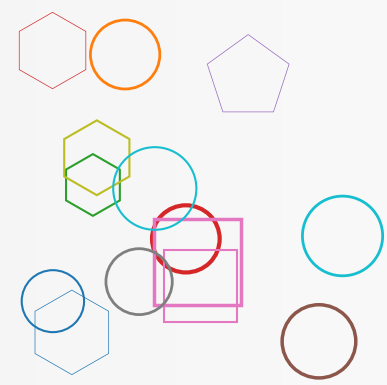[{"shape": "circle", "thickness": 1.5, "radius": 0.4, "center": [0.137, 0.218]}, {"shape": "hexagon", "thickness": 0.5, "radius": 0.55, "center": [0.185, 0.137]}, {"shape": "circle", "thickness": 2, "radius": 0.45, "center": [0.323, 0.858]}, {"shape": "hexagon", "thickness": 1.5, "radius": 0.4, "center": [0.24, 0.52]}, {"shape": "hexagon", "thickness": 0.5, "radius": 0.5, "center": [0.136, 0.869]}, {"shape": "circle", "thickness": 3, "radius": 0.44, "center": [0.48, 0.38]}, {"shape": "pentagon", "thickness": 0.5, "radius": 0.56, "center": [0.64, 0.799]}, {"shape": "circle", "thickness": 2.5, "radius": 0.48, "center": [0.823, 0.113]}, {"shape": "square", "thickness": 1.5, "radius": 0.47, "center": [0.517, 0.257]}, {"shape": "square", "thickness": 2.5, "radius": 0.56, "center": [0.51, 0.319]}, {"shape": "circle", "thickness": 2, "radius": 0.43, "center": [0.359, 0.268]}, {"shape": "hexagon", "thickness": 1.5, "radius": 0.49, "center": [0.25, 0.59]}, {"shape": "circle", "thickness": 1.5, "radius": 0.54, "center": [0.399, 0.51]}, {"shape": "circle", "thickness": 2, "radius": 0.52, "center": [0.884, 0.387]}]